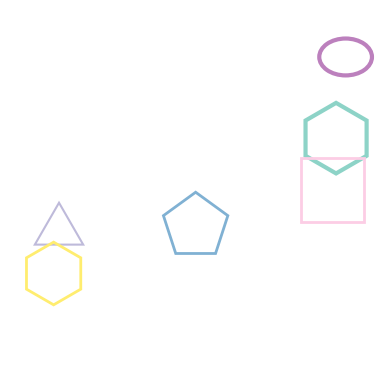[{"shape": "hexagon", "thickness": 3, "radius": 0.46, "center": [0.873, 0.641]}, {"shape": "triangle", "thickness": 1.5, "radius": 0.36, "center": [0.153, 0.401]}, {"shape": "pentagon", "thickness": 2, "radius": 0.44, "center": [0.508, 0.413]}, {"shape": "square", "thickness": 2, "radius": 0.41, "center": [0.864, 0.506]}, {"shape": "oval", "thickness": 3, "radius": 0.34, "center": [0.898, 0.852]}, {"shape": "hexagon", "thickness": 2, "radius": 0.41, "center": [0.139, 0.29]}]